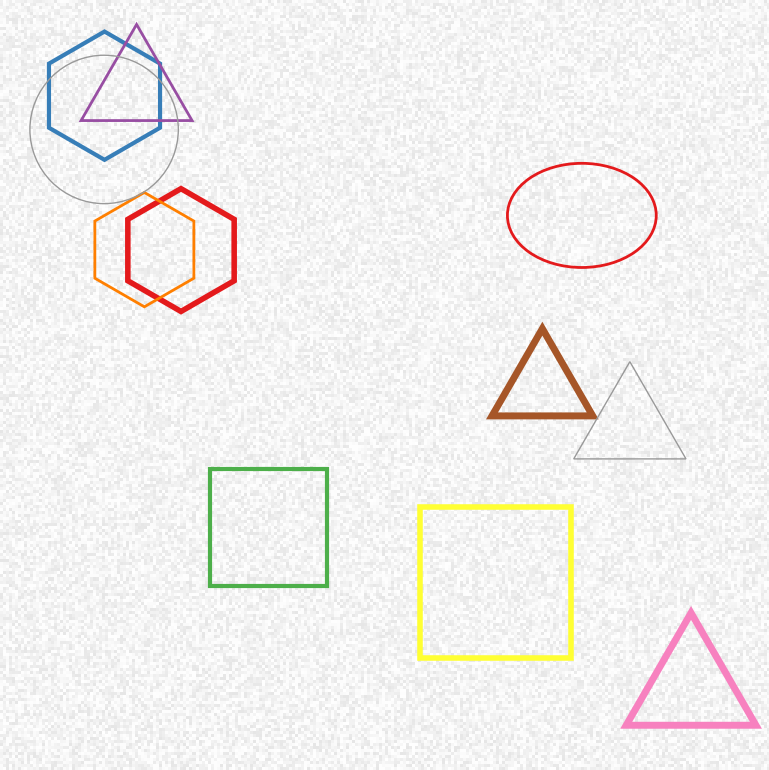[{"shape": "oval", "thickness": 1, "radius": 0.48, "center": [0.756, 0.72]}, {"shape": "hexagon", "thickness": 2, "radius": 0.4, "center": [0.235, 0.675]}, {"shape": "hexagon", "thickness": 1.5, "radius": 0.42, "center": [0.136, 0.876]}, {"shape": "square", "thickness": 1.5, "radius": 0.38, "center": [0.349, 0.315]}, {"shape": "triangle", "thickness": 1, "radius": 0.42, "center": [0.177, 0.885]}, {"shape": "hexagon", "thickness": 1, "radius": 0.37, "center": [0.187, 0.676]}, {"shape": "square", "thickness": 2, "radius": 0.49, "center": [0.643, 0.244]}, {"shape": "triangle", "thickness": 2.5, "radius": 0.38, "center": [0.704, 0.498]}, {"shape": "triangle", "thickness": 2.5, "radius": 0.49, "center": [0.897, 0.107]}, {"shape": "triangle", "thickness": 0.5, "radius": 0.42, "center": [0.818, 0.446]}, {"shape": "circle", "thickness": 0.5, "radius": 0.48, "center": [0.135, 0.832]}]